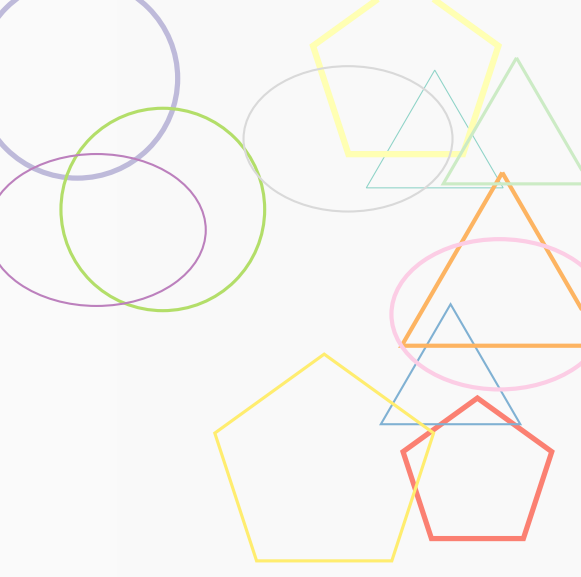[{"shape": "triangle", "thickness": 0.5, "radius": 0.68, "center": [0.748, 0.742]}, {"shape": "pentagon", "thickness": 3, "radius": 0.84, "center": [0.698, 0.868]}, {"shape": "circle", "thickness": 2.5, "radius": 0.86, "center": [0.133, 0.863]}, {"shape": "pentagon", "thickness": 2.5, "radius": 0.67, "center": [0.821, 0.175]}, {"shape": "triangle", "thickness": 1, "radius": 0.69, "center": [0.775, 0.334]}, {"shape": "triangle", "thickness": 2, "radius": 1.0, "center": [0.864, 0.5]}, {"shape": "circle", "thickness": 1.5, "radius": 0.88, "center": [0.28, 0.636]}, {"shape": "oval", "thickness": 2, "radius": 0.93, "center": [0.859, 0.455]}, {"shape": "oval", "thickness": 1, "radius": 0.9, "center": [0.599, 0.759]}, {"shape": "oval", "thickness": 1, "radius": 0.94, "center": [0.166, 0.601]}, {"shape": "triangle", "thickness": 1.5, "radius": 0.73, "center": [0.889, 0.753]}, {"shape": "pentagon", "thickness": 1.5, "radius": 0.99, "center": [0.558, 0.188]}]